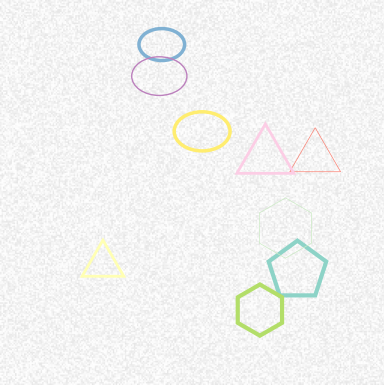[{"shape": "pentagon", "thickness": 3, "radius": 0.39, "center": [0.773, 0.296]}, {"shape": "triangle", "thickness": 2, "radius": 0.31, "center": [0.267, 0.314]}, {"shape": "triangle", "thickness": 0.5, "radius": 0.38, "center": [0.819, 0.592]}, {"shape": "oval", "thickness": 2.5, "radius": 0.3, "center": [0.42, 0.884]}, {"shape": "hexagon", "thickness": 3, "radius": 0.33, "center": [0.675, 0.195]}, {"shape": "triangle", "thickness": 2, "radius": 0.43, "center": [0.689, 0.593]}, {"shape": "oval", "thickness": 1, "radius": 0.36, "center": [0.414, 0.802]}, {"shape": "hexagon", "thickness": 0.5, "radius": 0.39, "center": [0.741, 0.408]}, {"shape": "oval", "thickness": 2.5, "radius": 0.36, "center": [0.525, 0.659]}]